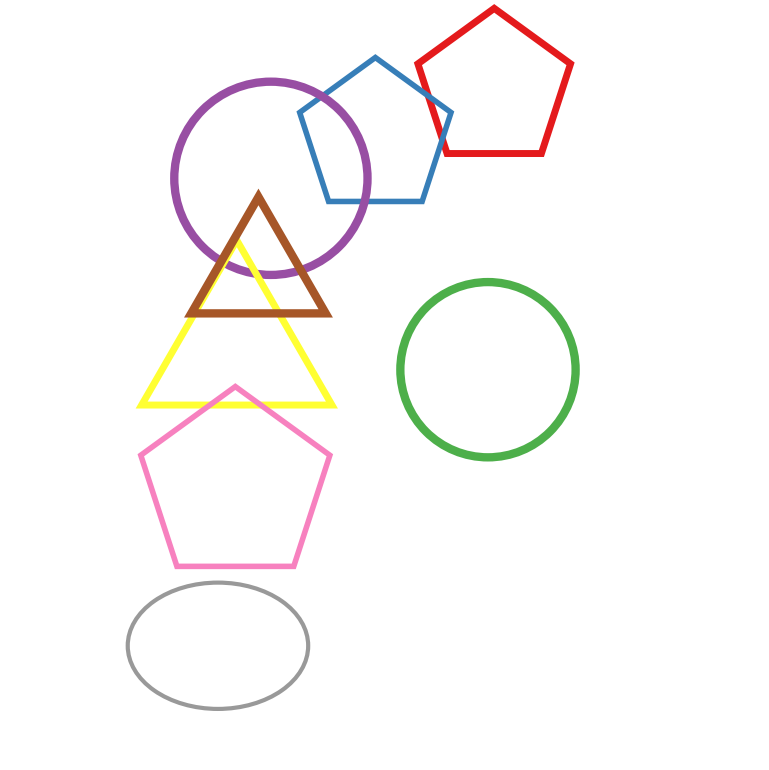[{"shape": "pentagon", "thickness": 2.5, "radius": 0.52, "center": [0.642, 0.885]}, {"shape": "pentagon", "thickness": 2, "radius": 0.52, "center": [0.487, 0.822]}, {"shape": "circle", "thickness": 3, "radius": 0.57, "center": [0.634, 0.52]}, {"shape": "circle", "thickness": 3, "radius": 0.63, "center": [0.352, 0.768]}, {"shape": "triangle", "thickness": 2.5, "radius": 0.71, "center": [0.308, 0.545]}, {"shape": "triangle", "thickness": 3, "radius": 0.5, "center": [0.336, 0.643]}, {"shape": "pentagon", "thickness": 2, "radius": 0.65, "center": [0.306, 0.369]}, {"shape": "oval", "thickness": 1.5, "radius": 0.59, "center": [0.283, 0.161]}]